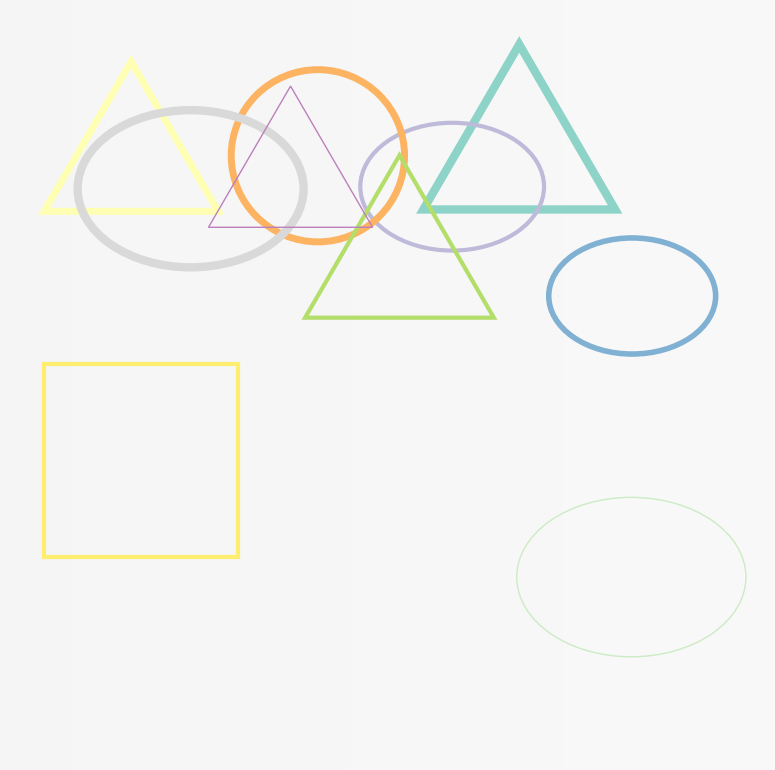[{"shape": "triangle", "thickness": 3, "radius": 0.71, "center": [0.67, 0.799]}, {"shape": "triangle", "thickness": 2.5, "radius": 0.65, "center": [0.169, 0.79]}, {"shape": "oval", "thickness": 1.5, "radius": 0.59, "center": [0.583, 0.758]}, {"shape": "oval", "thickness": 2, "radius": 0.54, "center": [0.816, 0.616]}, {"shape": "circle", "thickness": 2.5, "radius": 0.56, "center": [0.41, 0.798]}, {"shape": "triangle", "thickness": 1.5, "radius": 0.7, "center": [0.515, 0.658]}, {"shape": "oval", "thickness": 3, "radius": 0.73, "center": [0.246, 0.755]}, {"shape": "triangle", "thickness": 0.5, "radius": 0.61, "center": [0.375, 0.766]}, {"shape": "oval", "thickness": 0.5, "radius": 0.74, "center": [0.815, 0.251]}, {"shape": "square", "thickness": 1.5, "radius": 0.63, "center": [0.182, 0.402]}]